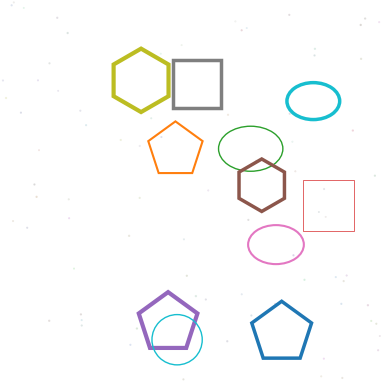[{"shape": "pentagon", "thickness": 2.5, "radius": 0.41, "center": [0.732, 0.136]}, {"shape": "pentagon", "thickness": 1.5, "radius": 0.37, "center": [0.456, 0.611]}, {"shape": "oval", "thickness": 1, "radius": 0.42, "center": [0.651, 0.614]}, {"shape": "square", "thickness": 0.5, "radius": 0.33, "center": [0.854, 0.466]}, {"shape": "pentagon", "thickness": 3, "radius": 0.4, "center": [0.437, 0.161]}, {"shape": "hexagon", "thickness": 2.5, "radius": 0.34, "center": [0.68, 0.519]}, {"shape": "oval", "thickness": 1.5, "radius": 0.36, "center": [0.717, 0.365]}, {"shape": "square", "thickness": 2.5, "radius": 0.31, "center": [0.512, 0.783]}, {"shape": "hexagon", "thickness": 3, "radius": 0.41, "center": [0.366, 0.791]}, {"shape": "circle", "thickness": 1, "radius": 0.33, "center": [0.46, 0.118]}, {"shape": "oval", "thickness": 2.5, "radius": 0.34, "center": [0.814, 0.737]}]